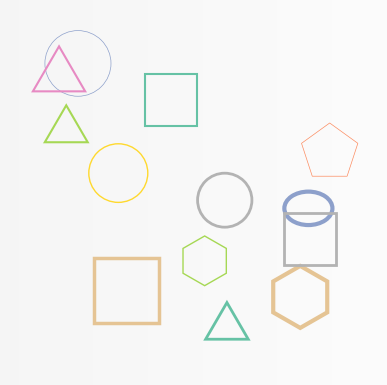[{"shape": "square", "thickness": 1.5, "radius": 0.34, "center": [0.441, 0.741]}, {"shape": "triangle", "thickness": 2, "radius": 0.32, "center": [0.586, 0.151]}, {"shape": "pentagon", "thickness": 0.5, "radius": 0.38, "center": [0.851, 0.604]}, {"shape": "circle", "thickness": 0.5, "radius": 0.43, "center": [0.201, 0.835]}, {"shape": "oval", "thickness": 3, "radius": 0.31, "center": [0.796, 0.459]}, {"shape": "triangle", "thickness": 1.5, "radius": 0.39, "center": [0.152, 0.802]}, {"shape": "hexagon", "thickness": 1, "radius": 0.32, "center": [0.528, 0.323]}, {"shape": "triangle", "thickness": 1.5, "radius": 0.32, "center": [0.171, 0.663]}, {"shape": "circle", "thickness": 1, "radius": 0.38, "center": [0.305, 0.55]}, {"shape": "square", "thickness": 2.5, "radius": 0.42, "center": [0.326, 0.245]}, {"shape": "hexagon", "thickness": 3, "radius": 0.4, "center": [0.775, 0.229]}, {"shape": "square", "thickness": 2, "radius": 0.34, "center": [0.801, 0.38]}, {"shape": "circle", "thickness": 2, "radius": 0.35, "center": [0.58, 0.48]}]